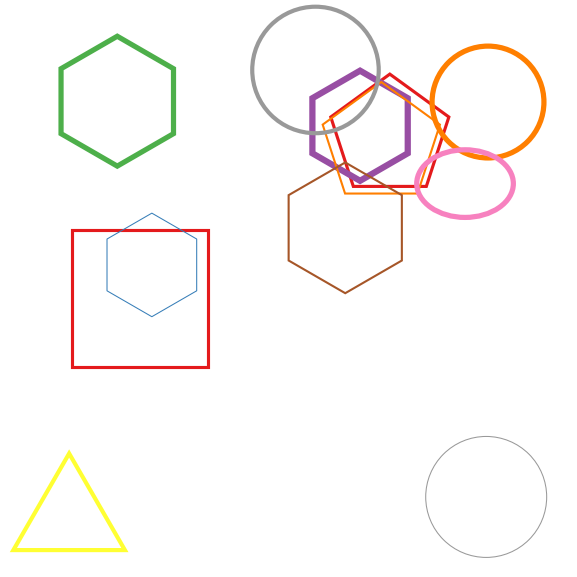[{"shape": "square", "thickness": 1.5, "radius": 0.59, "center": [0.243, 0.482]}, {"shape": "pentagon", "thickness": 1.5, "radius": 0.54, "center": [0.675, 0.763]}, {"shape": "hexagon", "thickness": 0.5, "radius": 0.45, "center": [0.263, 0.54]}, {"shape": "hexagon", "thickness": 2.5, "radius": 0.56, "center": [0.203, 0.824]}, {"shape": "hexagon", "thickness": 3, "radius": 0.48, "center": [0.624, 0.781]}, {"shape": "pentagon", "thickness": 1, "radius": 0.53, "center": [0.66, 0.75]}, {"shape": "circle", "thickness": 2.5, "radius": 0.48, "center": [0.845, 0.822]}, {"shape": "triangle", "thickness": 2, "radius": 0.56, "center": [0.12, 0.102]}, {"shape": "hexagon", "thickness": 1, "radius": 0.57, "center": [0.598, 0.605]}, {"shape": "oval", "thickness": 2.5, "radius": 0.42, "center": [0.805, 0.681]}, {"shape": "circle", "thickness": 0.5, "radius": 0.52, "center": [0.842, 0.139]}, {"shape": "circle", "thickness": 2, "radius": 0.55, "center": [0.546, 0.878]}]